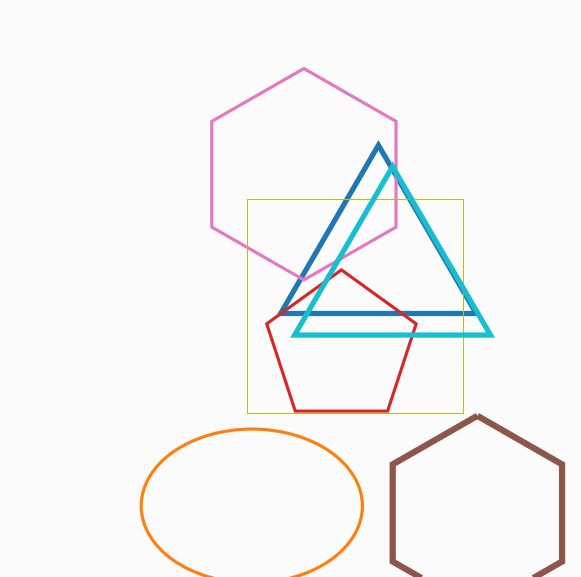[{"shape": "triangle", "thickness": 2.5, "radius": 0.97, "center": [0.651, 0.553]}, {"shape": "oval", "thickness": 1.5, "radius": 0.95, "center": [0.433, 0.123]}, {"shape": "pentagon", "thickness": 1.5, "radius": 0.68, "center": [0.587, 0.397]}, {"shape": "hexagon", "thickness": 3, "radius": 0.84, "center": [0.821, 0.111]}, {"shape": "hexagon", "thickness": 1.5, "radius": 0.92, "center": [0.523, 0.697]}, {"shape": "square", "thickness": 0.5, "radius": 0.93, "center": [0.611, 0.47]}, {"shape": "triangle", "thickness": 2.5, "radius": 0.97, "center": [0.675, 0.516]}]